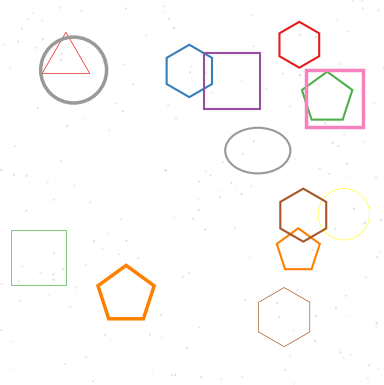[{"shape": "hexagon", "thickness": 1.5, "radius": 0.3, "center": [0.777, 0.884]}, {"shape": "triangle", "thickness": 0.5, "radius": 0.36, "center": [0.171, 0.845]}, {"shape": "hexagon", "thickness": 1.5, "radius": 0.34, "center": [0.492, 0.816]}, {"shape": "pentagon", "thickness": 1.5, "radius": 0.34, "center": [0.85, 0.745]}, {"shape": "square", "thickness": 0.5, "radius": 0.36, "center": [0.101, 0.33]}, {"shape": "square", "thickness": 1.5, "radius": 0.36, "center": [0.603, 0.79]}, {"shape": "pentagon", "thickness": 2.5, "radius": 0.38, "center": [0.327, 0.234]}, {"shape": "pentagon", "thickness": 1.5, "radius": 0.29, "center": [0.775, 0.348]}, {"shape": "circle", "thickness": 0.5, "radius": 0.33, "center": [0.893, 0.444]}, {"shape": "hexagon", "thickness": 0.5, "radius": 0.38, "center": [0.738, 0.176]}, {"shape": "hexagon", "thickness": 1.5, "radius": 0.34, "center": [0.788, 0.441]}, {"shape": "square", "thickness": 2.5, "radius": 0.37, "center": [0.868, 0.744]}, {"shape": "oval", "thickness": 1.5, "radius": 0.42, "center": [0.67, 0.609]}, {"shape": "circle", "thickness": 2.5, "radius": 0.43, "center": [0.191, 0.818]}]